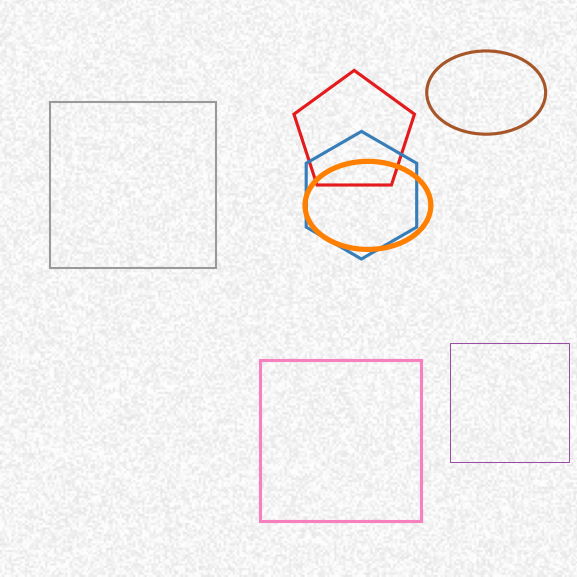[{"shape": "pentagon", "thickness": 1.5, "radius": 0.55, "center": [0.613, 0.768]}, {"shape": "hexagon", "thickness": 1.5, "radius": 0.55, "center": [0.626, 0.661]}, {"shape": "square", "thickness": 0.5, "radius": 0.52, "center": [0.883, 0.302]}, {"shape": "oval", "thickness": 2.5, "radius": 0.54, "center": [0.637, 0.644]}, {"shape": "oval", "thickness": 1.5, "radius": 0.51, "center": [0.842, 0.839]}, {"shape": "square", "thickness": 1.5, "radius": 0.7, "center": [0.589, 0.236]}, {"shape": "square", "thickness": 1, "radius": 0.72, "center": [0.23, 0.678]}]